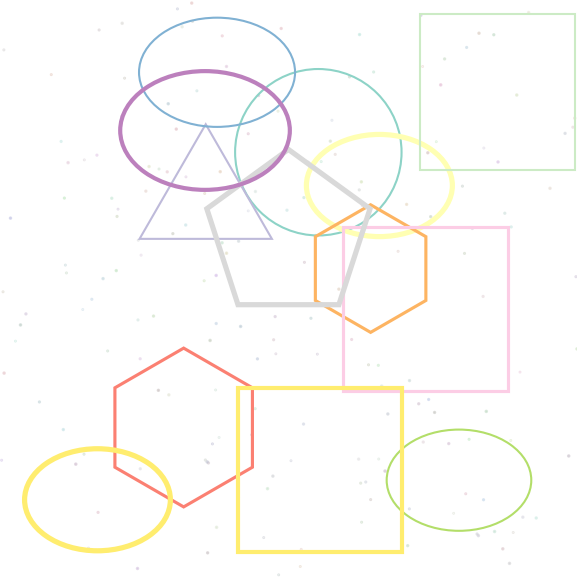[{"shape": "circle", "thickness": 1, "radius": 0.72, "center": [0.551, 0.736]}, {"shape": "oval", "thickness": 2.5, "radius": 0.63, "center": [0.657, 0.678]}, {"shape": "triangle", "thickness": 1, "radius": 0.66, "center": [0.356, 0.652]}, {"shape": "hexagon", "thickness": 1.5, "radius": 0.69, "center": [0.318, 0.259]}, {"shape": "oval", "thickness": 1, "radius": 0.68, "center": [0.376, 0.874]}, {"shape": "hexagon", "thickness": 1.5, "radius": 0.55, "center": [0.642, 0.534]}, {"shape": "oval", "thickness": 1, "radius": 0.63, "center": [0.795, 0.168]}, {"shape": "square", "thickness": 1.5, "radius": 0.71, "center": [0.737, 0.464]}, {"shape": "pentagon", "thickness": 2.5, "radius": 0.74, "center": [0.499, 0.592]}, {"shape": "oval", "thickness": 2, "radius": 0.73, "center": [0.355, 0.773]}, {"shape": "square", "thickness": 1, "radius": 0.67, "center": [0.862, 0.84]}, {"shape": "oval", "thickness": 2.5, "radius": 0.63, "center": [0.169, 0.134]}, {"shape": "square", "thickness": 2, "radius": 0.71, "center": [0.554, 0.186]}]